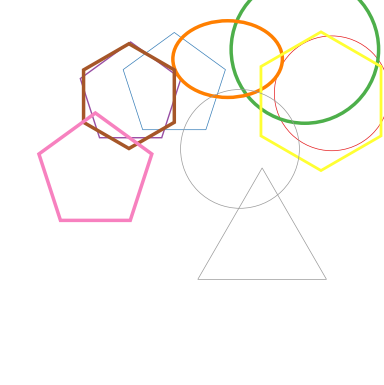[{"shape": "circle", "thickness": 0.5, "radius": 0.75, "center": [0.862, 0.758]}, {"shape": "pentagon", "thickness": 0.5, "radius": 0.7, "center": [0.453, 0.776]}, {"shape": "circle", "thickness": 2.5, "radius": 0.96, "center": [0.792, 0.871]}, {"shape": "pentagon", "thickness": 1, "radius": 0.69, "center": [0.339, 0.753]}, {"shape": "oval", "thickness": 2.5, "radius": 0.71, "center": [0.591, 0.847]}, {"shape": "hexagon", "thickness": 2, "radius": 0.9, "center": [0.834, 0.737]}, {"shape": "hexagon", "thickness": 2.5, "radius": 0.68, "center": [0.335, 0.75]}, {"shape": "pentagon", "thickness": 2.5, "radius": 0.77, "center": [0.248, 0.552]}, {"shape": "circle", "thickness": 0.5, "radius": 0.77, "center": [0.623, 0.613]}, {"shape": "triangle", "thickness": 0.5, "radius": 0.96, "center": [0.681, 0.371]}]